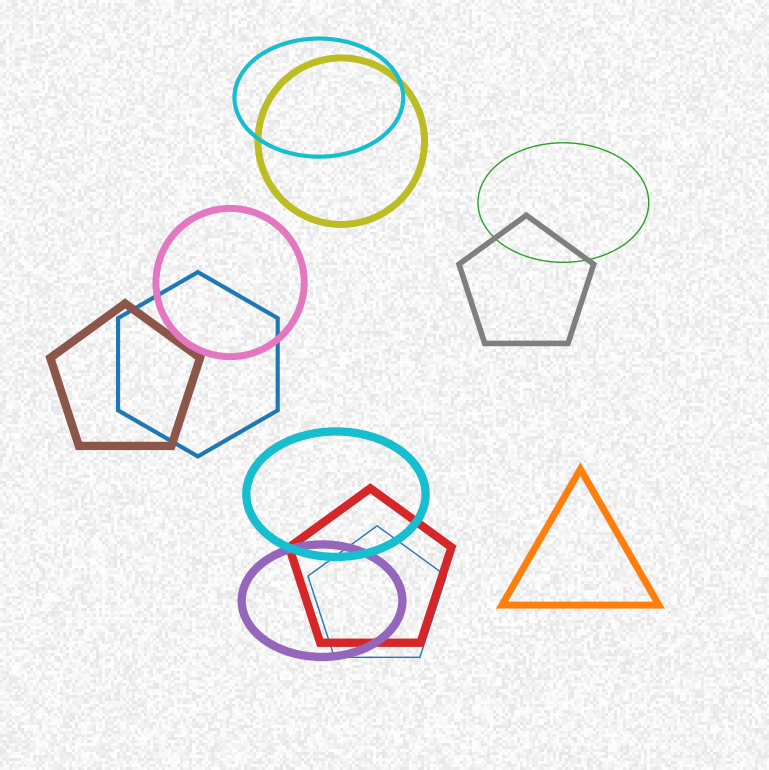[{"shape": "pentagon", "thickness": 0.5, "radius": 0.47, "center": [0.49, 0.223]}, {"shape": "hexagon", "thickness": 1.5, "radius": 0.6, "center": [0.257, 0.527]}, {"shape": "triangle", "thickness": 2.5, "radius": 0.59, "center": [0.754, 0.273]}, {"shape": "oval", "thickness": 0.5, "radius": 0.55, "center": [0.732, 0.737]}, {"shape": "pentagon", "thickness": 3, "radius": 0.55, "center": [0.481, 0.255]}, {"shape": "oval", "thickness": 3, "radius": 0.52, "center": [0.418, 0.22]}, {"shape": "pentagon", "thickness": 3, "radius": 0.51, "center": [0.163, 0.504]}, {"shape": "circle", "thickness": 2.5, "radius": 0.48, "center": [0.299, 0.633]}, {"shape": "pentagon", "thickness": 2, "radius": 0.46, "center": [0.684, 0.628]}, {"shape": "circle", "thickness": 2.5, "radius": 0.54, "center": [0.443, 0.817]}, {"shape": "oval", "thickness": 3, "radius": 0.58, "center": [0.436, 0.358]}, {"shape": "oval", "thickness": 1.5, "radius": 0.55, "center": [0.414, 0.873]}]